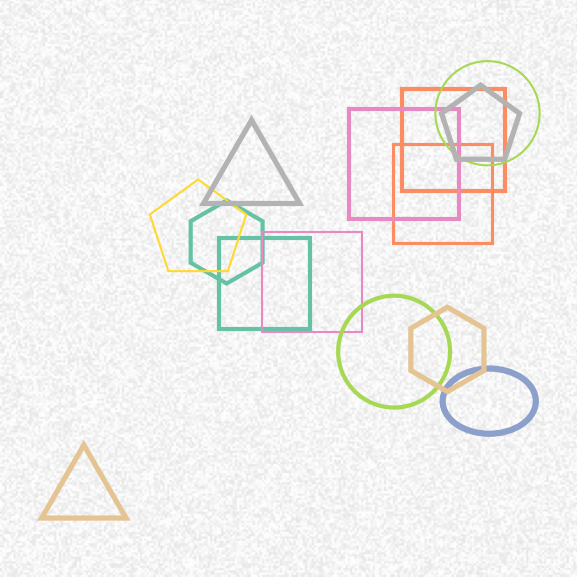[{"shape": "hexagon", "thickness": 2, "radius": 0.36, "center": [0.392, 0.58]}, {"shape": "square", "thickness": 2, "radius": 0.39, "center": [0.457, 0.508]}, {"shape": "square", "thickness": 1.5, "radius": 0.43, "center": [0.767, 0.664]}, {"shape": "square", "thickness": 2, "radius": 0.44, "center": [0.785, 0.757]}, {"shape": "oval", "thickness": 3, "radius": 0.4, "center": [0.847, 0.304]}, {"shape": "square", "thickness": 2, "radius": 0.48, "center": [0.7, 0.716]}, {"shape": "square", "thickness": 1, "radius": 0.43, "center": [0.541, 0.511]}, {"shape": "circle", "thickness": 1, "radius": 0.45, "center": [0.844, 0.803]}, {"shape": "circle", "thickness": 2, "radius": 0.48, "center": [0.682, 0.39]}, {"shape": "pentagon", "thickness": 1, "radius": 0.44, "center": [0.343, 0.601]}, {"shape": "triangle", "thickness": 2.5, "radius": 0.42, "center": [0.145, 0.144]}, {"shape": "hexagon", "thickness": 2.5, "radius": 0.37, "center": [0.775, 0.394]}, {"shape": "triangle", "thickness": 2.5, "radius": 0.48, "center": [0.436, 0.695]}, {"shape": "pentagon", "thickness": 2.5, "radius": 0.35, "center": [0.832, 0.781]}]